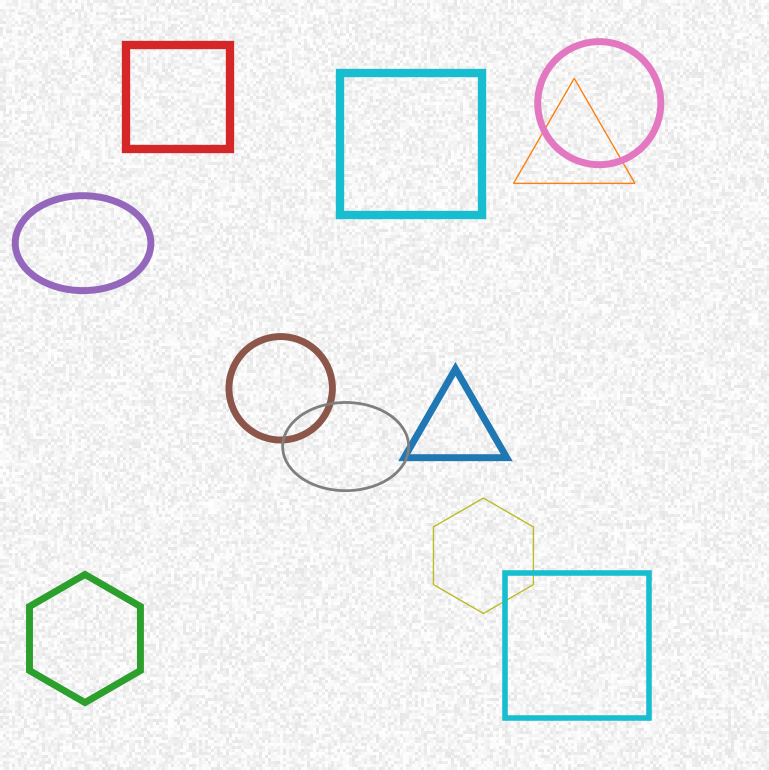[{"shape": "triangle", "thickness": 2.5, "radius": 0.38, "center": [0.592, 0.444]}, {"shape": "triangle", "thickness": 0.5, "radius": 0.46, "center": [0.746, 0.807]}, {"shape": "hexagon", "thickness": 2.5, "radius": 0.42, "center": [0.11, 0.171]}, {"shape": "square", "thickness": 3, "radius": 0.34, "center": [0.231, 0.874]}, {"shape": "oval", "thickness": 2.5, "radius": 0.44, "center": [0.108, 0.684]}, {"shape": "circle", "thickness": 2.5, "radius": 0.34, "center": [0.365, 0.496]}, {"shape": "circle", "thickness": 2.5, "radius": 0.4, "center": [0.778, 0.866]}, {"shape": "oval", "thickness": 1, "radius": 0.41, "center": [0.449, 0.42]}, {"shape": "hexagon", "thickness": 0.5, "radius": 0.37, "center": [0.628, 0.278]}, {"shape": "square", "thickness": 3, "radius": 0.46, "center": [0.534, 0.813]}, {"shape": "square", "thickness": 2, "radius": 0.47, "center": [0.749, 0.161]}]